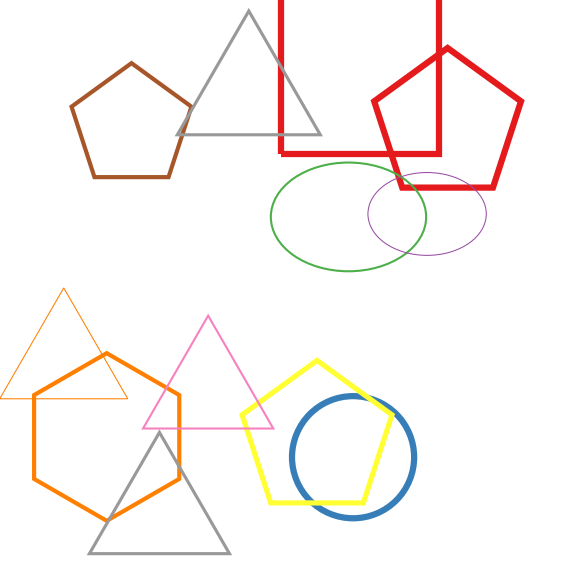[{"shape": "square", "thickness": 3, "radius": 0.69, "center": [0.623, 0.87]}, {"shape": "pentagon", "thickness": 3, "radius": 0.67, "center": [0.775, 0.782]}, {"shape": "circle", "thickness": 3, "radius": 0.53, "center": [0.611, 0.207]}, {"shape": "oval", "thickness": 1, "radius": 0.67, "center": [0.603, 0.624]}, {"shape": "oval", "thickness": 0.5, "radius": 0.51, "center": [0.74, 0.629]}, {"shape": "hexagon", "thickness": 2, "radius": 0.73, "center": [0.185, 0.242]}, {"shape": "triangle", "thickness": 0.5, "radius": 0.64, "center": [0.11, 0.373]}, {"shape": "pentagon", "thickness": 2.5, "radius": 0.68, "center": [0.549, 0.239]}, {"shape": "pentagon", "thickness": 2, "radius": 0.55, "center": [0.228, 0.781]}, {"shape": "triangle", "thickness": 1, "radius": 0.65, "center": [0.36, 0.322]}, {"shape": "triangle", "thickness": 1.5, "radius": 0.71, "center": [0.431, 0.837]}, {"shape": "triangle", "thickness": 1.5, "radius": 0.7, "center": [0.276, 0.11]}]